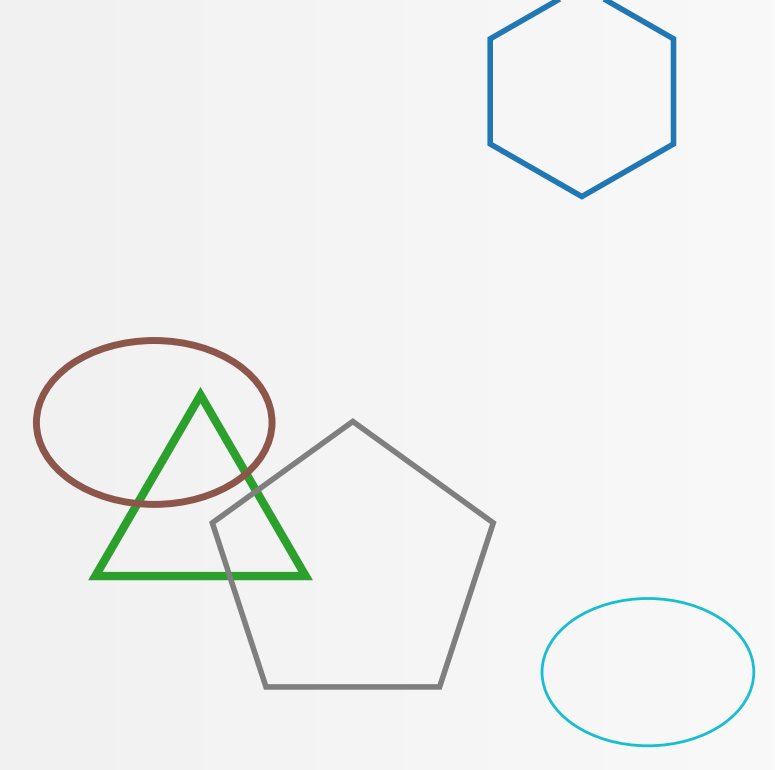[{"shape": "hexagon", "thickness": 2, "radius": 0.68, "center": [0.751, 0.881]}, {"shape": "triangle", "thickness": 3, "radius": 0.78, "center": [0.259, 0.33]}, {"shape": "oval", "thickness": 2.5, "radius": 0.76, "center": [0.199, 0.451]}, {"shape": "pentagon", "thickness": 2, "radius": 0.95, "center": [0.455, 0.262]}, {"shape": "oval", "thickness": 1, "radius": 0.68, "center": [0.836, 0.127]}]